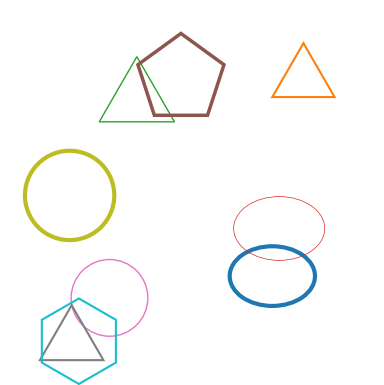[{"shape": "oval", "thickness": 3, "radius": 0.55, "center": [0.707, 0.283]}, {"shape": "triangle", "thickness": 1.5, "radius": 0.47, "center": [0.788, 0.795]}, {"shape": "triangle", "thickness": 1, "radius": 0.56, "center": [0.355, 0.74]}, {"shape": "oval", "thickness": 0.5, "radius": 0.59, "center": [0.725, 0.407]}, {"shape": "pentagon", "thickness": 2.5, "radius": 0.59, "center": [0.47, 0.796]}, {"shape": "circle", "thickness": 1, "radius": 0.5, "center": [0.284, 0.226]}, {"shape": "triangle", "thickness": 1.5, "radius": 0.48, "center": [0.186, 0.112]}, {"shape": "circle", "thickness": 3, "radius": 0.58, "center": [0.181, 0.492]}, {"shape": "hexagon", "thickness": 1.5, "radius": 0.56, "center": [0.205, 0.114]}]